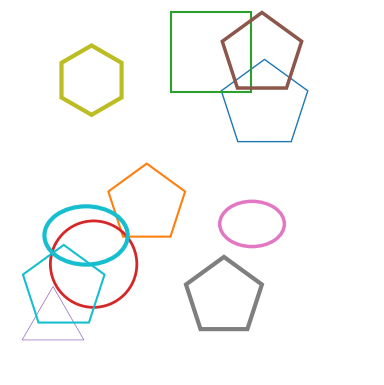[{"shape": "pentagon", "thickness": 1, "radius": 0.59, "center": [0.687, 0.728]}, {"shape": "pentagon", "thickness": 1.5, "radius": 0.52, "center": [0.381, 0.47]}, {"shape": "square", "thickness": 1.5, "radius": 0.52, "center": [0.547, 0.865]}, {"shape": "circle", "thickness": 2, "radius": 0.56, "center": [0.243, 0.314]}, {"shape": "triangle", "thickness": 0.5, "radius": 0.46, "center": [0.138, 0.163]}, {"shape": "pentagon", "thickness": 2.5, "radius": 0.54, "center": [0.68, 0.859]}, {"shape": "oval", "thickness": 2.5, "radius": 0.42, "center": [0.655, 0.418]}, {"shape": "pentagon", "thickness": 3, "radius": 0.52, "center": [0.582, 0.229]}, {"shape": "hexagon", "thickness": 3, "radius": 0.45, "center": [0.238, 0.792]}, {"shape": "oval", "thickness": 3, "radius": 0.54, "center": [0.224, 0.388]}, {"shape": "pentagon", "thickness": 1.5, "radius": 0.56, "center": [0.166, 0.252]}]